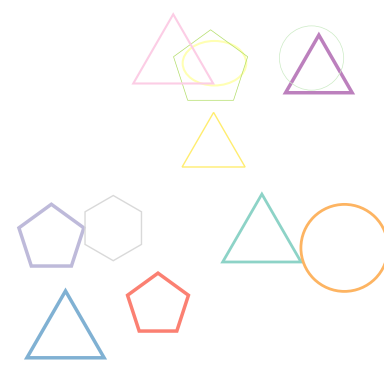[{"shape": "triangle", "thickness": 2, "radius": 0.59, "center": [0.68, 0.378]}, {"shape": "oval", "thickness": 1.5, "radius": 0.41, "center": [0.557, 0.836]}, {"shape": "pentagon", "thickness": 2.5, "radius": 0.44, "center": [0.133, 0.381]}, {"shape": "pentagon", "thickness": 2.5, "radius": 0.42, "center": [0.41, 0.207]}, {"shape": "triangle", "thickness": 2.5, "radius": 0.58, "center": [0.17, 0.129]}, {"shape": "circle", "thickness": 2, "radius": 0.57, "center": [0.895, 0.356]}, {"shape": "pentagon", "thickness": 0.5, "radius": 0.51, "center": [0.547, 0.821]}, {"shape": "triangle", "thickness": 1.5, "radius": 0.6, "center": [0.45, 0.843]}, {"shape": "hexagon", "thickness": 1, "radius": 0.42, "center": [0.294, 0.408]}, {"shape": "triangle", "thickness": 2.5, "radius": 0.5, "center": [0.828, 0.809]}, {"shape": "circle", "thickness": 0.5, "radius": 0.42, "center": [0.809, 0.849]}, {"shape": "triangle", "thickness": 1, "radius": 0.47, "center": [0.555, 0.614]}]